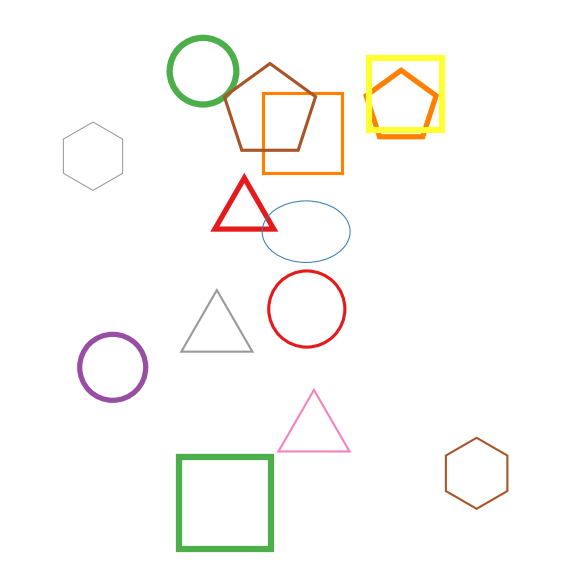[{"shape": "triangle", "thickness": 2.5, "radius": 0.29, "center": [0.423, 0.632]}, {"shape": "circle", "thickness": 1.5, "radius": 0.33, "center": [0.531, 0.464]}, {"shape": "oval", "thickness": 0.5, "radius": 0.38, "center": [0.53, 0.598]}, {"shape": "circle", "thickness": 3, "radius": 0.29, "center": [0.352, 0.876]}, {"shape": "square", "thickness": 3, "radius": 0.4, "center": [0.39, 0.128]}, {"shape": "circle", "thickness": 2.5, "radius": 0.29, "center": [0.195, 0.363]}, {"shape": "square", "thickness": 1.5, "radius": 0.34, "center": [0.524, 0.769]}, {"shape": "pentagon", "thickness": 2.5, "radius": 0.32, "center": [0.695, 0.814]}, {"shape": "square", "thickness": 3, "radius": 0.31, "center": [0.702, 0.836]}, {"shape": "pentagon", "thickness": 1.5, "radius": 0.42, "center": [0.468, 0.806]}, {"shape": "hexagon", "thickness": 1, "radius": 0.31, "center": [0.825, 0.18]}, {"shape": "triangle", "thickness": 1, "radius": 0.36, "center": [0.544, 0.253]}, {"shape": "hexagon", "thickness": 0.5, "radius": 0.3, "center": [0.161, 0.729]}, {"shape": "triangle", "thickness": 1, "radius": 0.36, "center": [0.375, 0.426]}]